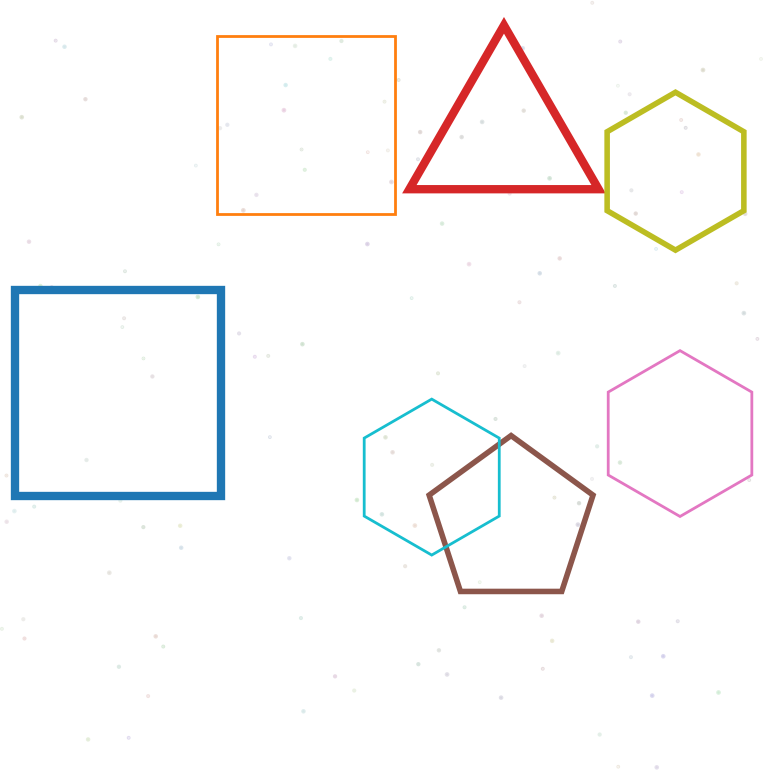[{"shape": "square", "thickness": 3, "radius": 0.67, "center": [0.153, 0.49]}, {"shape": "square", "thickness": 1, "radius": 0.58, "center": [0.397, 0.838]}, {"shape": "triangle", "thickness": 3, "radius": 0.71, "center": [0.655, 0.825]}, {"shape": "pentagon", "thickness": 2, "radius": 0.56, "center": [0.664, 0.322]}, {"shape": "hexagon", "thickness": 1, "radius": 0.54, "center": [0.883, 0.437]}, {"shape": "hexagon", "thickness": 2, "radius": 0.51, "center": [0.877, 0.778]}, {"shape": "hexagon", "thickness": 1, "radius": 0.51, "center": [0.561, 0.38]}]